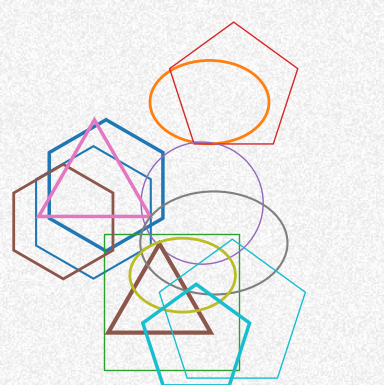[{"shape": "hexagon", "thickness": 2.5, "radius": 0.85, "center": [0.276, 0.518]}, {"shape": "hexagon", "thickness": 1.5, "radius": 0.86, "center": [0.243, 0.448]}, {"shape": "oval", "thickness": 2, "radius": 0.77, "center": [0.544, 0.735]}, {"shape": "square", "thickness": 1, "radius": 0.88, "center": [0.445, 0.215]}, {"shape": "pentagon", "thickness": 1, "radius": 0.87, "center": [0.607, 0.768]}, {"shape": "circle", "thickness": 1, "radius": 0.79, "center": [0.525, 0.472]}, {"shape": "hexagon", "thickness": 2, "radius": 0.74, "center": [0.165, 0.424]}, {"shape": "triangle", "thickness": 3, "radius": 0.77, "center": [0.414, 0.213]}, {"shape": "triangle", "thickness": 2.5, "radius": 0.84, "center": [0.245, 0.521]}, {"shape": "oval", "thickness": 1.5, "radius": 0.96, "center": [0.556, 0.369]}, {"shape": "oval", "thickness": 2, "radius": 0.69, "center": [0.474, 0.285]}, {"shape": "pentagon", "thickness": 2.5, "radius": 0.73, "center": [0.51, 0.116]}, {"shape": "pentagon", "thickness": 1, "radius": 1.0, "center": [0.603, 0.179]}]